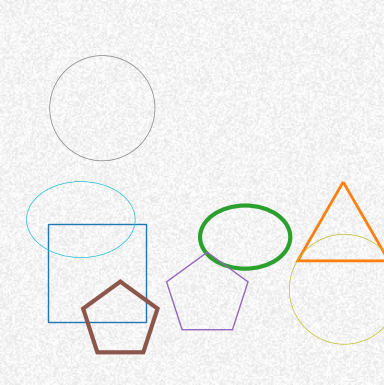[{"shape": "square", "thickness": 1, "radius": 0.64, "center": [0.253, 0.291]}, {"shape": "triangle", "thickness": 2, "radius": 0.68, "center": [0.891, 0.391]}, {"shape": "oval", "thickness": 3, "radius": 0.59, "center": [0.637, 0.384]}, {"shape": "pentagon", "thickness": 1, "radius": 0.56, "center": [0.538, 0.234]}, {"shape": "pentagon", "thickness": 3, "radius": 0.51, "center": [0.313, 0.167]}, {"shape": "circle", "thickness": 0.5, "radius": 0.68, "center": [0.266, 0.719]}, {"shape": "circle", "thickness": 0.5, "radius": 0.71, "center": [0.894, 0.249]}, {"shape": "oval", "thickness": 0.5, "radius": 0.71, "center": [0.21, 0.43]}]